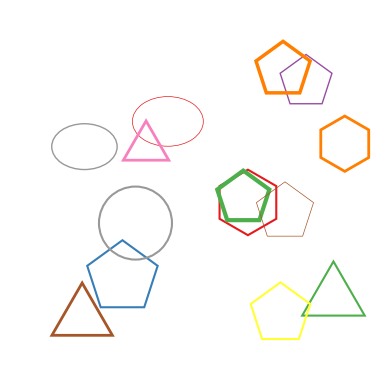[{"shape": "hexagon", "thickness": 1.5, "radius": 0.43, "center": [0.644, 0.474]}, {"shape": "oval", "thickness": 0.5, "radius": 0.46, "center": [0.436, 0.685]}, {"shape": "pentagon", "thickness": 1.5, "radius": 0.48, "center": [0.318, 0.28]}, {"shape": "triangle", "thickness": 1.5, "radius": 0.47, "center": [0.866, 0.227]}, {"shape": "pentagon", "thickness": 3, "radius": 0.36, "center": [0.632, 0.486]}, {"shape": "pentagon", "thickness": 1, "radius": 0.35, "center": [0.795, 0.788]}, {"shape": "pentagon", "thickness": 2.5, "radius": 0.37, "center": [0.735, 0.819]}, {"shape": "hexagon", "thickness": 2, "radius": 0.36, "center": [0.895, 0.627]}, {"shape": "pentagon", "thickness": 1.5, "radius": 0.41, "center": [0.728, 0.185]}, {"shape": "triangle", "thickness": 2, "radius": 0.45, "center": [0.213, 0.174]}, {"shape": "pentagon", "thickness": 0.5, "radius": 0.39, "center": [0.74, 0.45]}, {"shape": "triangle", "thickness": 2, "radius": 0.34, "center": [0.379, 0.618]}, {"shape": "oval", "thickness": 1, "radius": 0.42, "center": [0.219, 0.619]}, {"shape": "circle", "thickness": 1.5, "radius": 0.47, "center": [0.352, 0.421]}]